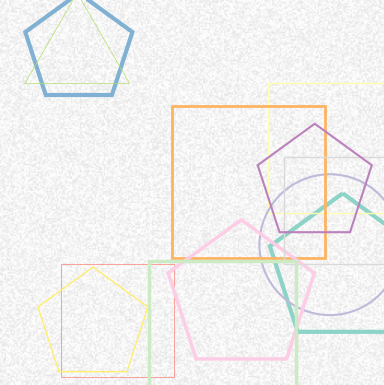[{"shape": "pentagon", "thickness": 3, "radius": 0.99, "center": [0.89, 0.299]}, {"shape": "square", "thickness": 1, "radius": 0.85, "center": [0.867, 0.616]}, {"shape": "circle", "thickness": 1.5, "radius": 0.91, "center": [0.857, 0.364]}, {"shape": "square", "thickness": 0.5, "radius": 0.73, "center": [0.305, 0.168]}, {"shape": "pentagon", "thickness": 3, "radius": 0.73, "center": [0.205, 0.872]}, {"shape": "square", "thickness": 2, "radius": 0.99, "center": [0.645, 0.527]}, {"shape": "triangle", "thickness": 0.5, "radius": 0.79, "center": [0.2, 0.861]}, {"shape": "pentagon", "thickness": 2.5, "radius": 1.0, "center": [0.627, 0.229]}, {"shape": "square", "thickness": 1, "radius": 0.7, "center": [0.876, 0.454]}, {"shape": "pentagon", "thickness": 1.5, "radius": 0.78, "center": [0.818, 0.523]}, {"shape": "square", "thickness": 2.5, "radius": 0.96, "center": [0.579, 0.131]}, {"shape": "pentagon", "thickness": 1, "radius": 0.75, "center": [0.241, 0.156]}]